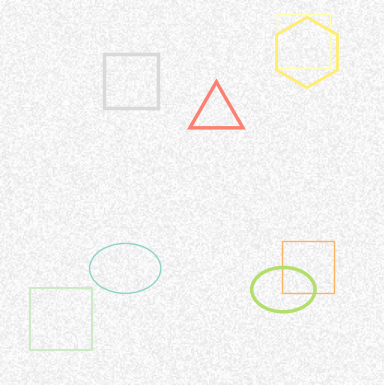[{"shape": "oval", "thickness": 1, "radius": 0.46, "center": [0.325, 0.303]}, {"shape": "square", "thickness": 1, "radius": 0.35, "center": [0.788, 0.894]}, {"shape": "triangle", "thickness": 2.5, "radius": 0.4, "center": [0.562, 0.708]}, {"shape": "square", "thickness": 1, "radius": 0.34, "center": [0.8, 0.307]}, {"shape": "oval", "thickness": 2.5, "radius": 0.41, "center": [0.736, 0.248]}, {"shape": "square", "thickness": 2.5, "radius": 0.35, "center": [0.341, 0.79]}, {"shape": "square", "thickness": 1.5, "radius": 0.4, "center": [0.159, 0.172]}, {"shape": "hexagon", "thickness": 2, "radius": 0.46, "center": [0.797, 0.864]}]